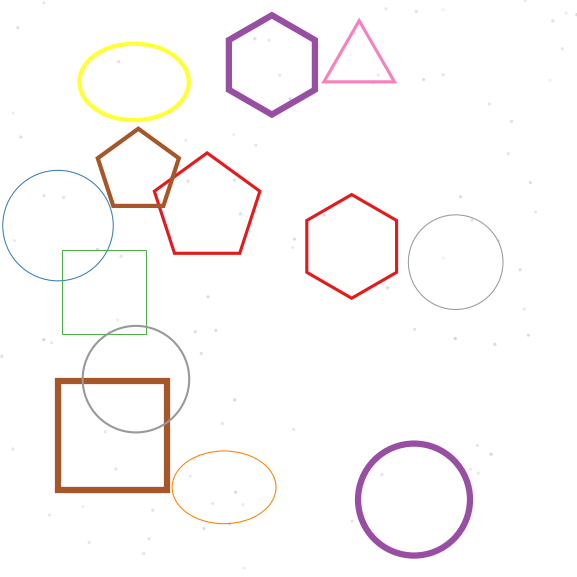[{"shape": "pentagon", "thickness": 1.5, "radius": 0.48, "center": [0.359, 0.638]}, {"shape": "hexagon", "thickness": 1.5, "radius": 0.45, "center": [0.609, 0.572]}, {"shape": "circle", "thickness": 0.5, "radius": 0.48, "center": [0.1, 0.609]}, {"shape": "square", "thickness": 0.5, "radius": 0.36, "center": [0.18, 0.493]}, {"shape": "circle", "thickness": 3, "radius": 0.48, "center": [0.717, 0.134]}, {"shape": "hexagon", "thickness": 3, "radius": 0.43, "center": [0.471, 0.887]}, {"shape": "oval", "thickness": 0.5, "radius": 0.45, "center": [0.388, 0.155]}, {"shape": "oval", "thickness": 2, "radius": 0.47, "center": [0.232, 0.857]}, {"shape": "square", "thickness": 3, "radius": 0.47, "center": [0.195, 0.246]}, {"shape": "pentagon", "thickness": 2, "radius": 0.37, "center": [0.24, 0.702]}, {"shape": "triangle", "thickness": 1.5, "radius": 0.35, "center": [0.622, 0.893]}, {"shape": "circle", "thickness": 1, "radius": 0.46, "center": [0.235, 0.343]}, {"shape": "circle", "thickness": 0.5, "radius": 0.41, "center": [0.789, 0.545]}]